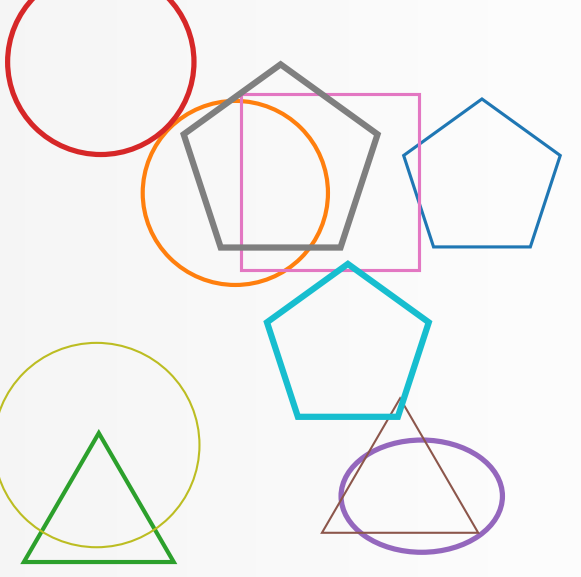[{"shape": "pentagon", "thickness": 1.5, "radius": 0.71, "center": [0.829, 0.686]}, {"shape": "circle", "thickness": 2, "radius": 0.8, "center": [0.405, 0.665]}, {"shape": "triangle", "thickness": 2, "radius": 0.74, "center": [0.17, 0.1]}, {"shape": "circle", "thickness": 2.5, "radius": 0.8, "center": [0.173, 0.892]}, {"shape": "oval", "thickness": 2.5, "radius": 0.69, "center": [0.726, 0.14]}, {"shape": "triangle", "thickness": 1, "radius": 0.78, "center": [0.688, 0.154]}, {"shape": "square", "thickness": 1.5, "radius": 0.76, "center": [0.568, 0.684]}, {"shape": "pentagon", "thickness": 3, "radius": 0.88, "center": [0.483, 0.712]}, {"shape": "circle", "thickness": 1, "radius": 0.88, "center": [0.166, 0.228]}, {"shape": "pentagon", "thickness": 3, "radius": 0.73, "center": [0.598, 0.396]}]